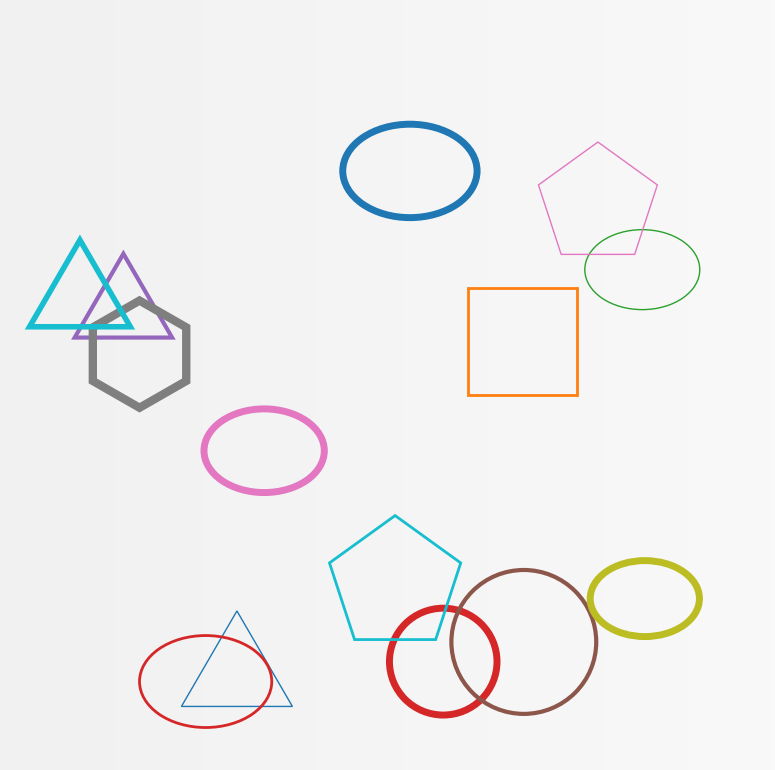[{"shape": "triangle", "thickness": 0.5, "radius": 0.41, "center": [0.306, 0.124]}, {"shape": "oval", "thickness": 2.5, "radius": 0.43, "center": [0.529, 0.778]}, {"shape": "square", "thickness": 1, "radius": 0.35, "center": [0.674, 0.557]}, {"shape": "oval", "thickness": 0.5, "radius": 0.37, "center": [0.829, 0.65]}, {"shape": "oval", "thickness": 1, "radius": 0.43, "center": [0.265, 0.115]}, {"shape": "circle", "thickness": 2.5, "radius": 0.35, "center": [0.572, 0.141]}, {"shape": "triangle", "thickness": 1.5, "radius": 0.36, "center": [0.159, 0.598]}, {"shape": "circle", "thickness": 1.5, "radius": 0.47, "center": [0.676, 0.166]}, {"shape": "oval", "thickness": 2.5, "radius": 0.39, "center": [0.341, 0.415]}, {"shape": "pentagon", "thickness": 0.5, "radius": 0.4, "center": [0.772, 0.735]}, {"shape": "hexagon", "thickness": 3, "radius": 0.35, "center": [0.18, 0.54]}, {"shape": "oval", "thickness": 2.5, "radius": 0.35, "center": [0.832, 0.223]}, {"shape": "pentagon", "thickness": 1, "radius": 0.45, "center": [0.51, 0.241]}, {"shape": "triangle", "thickness": 2, "radius": 0.38, "center": [0.103, 0.613]}]